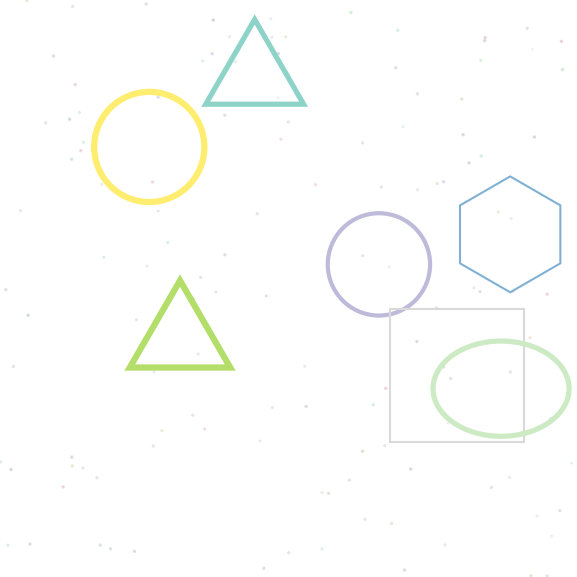[{"shape": "triangle", "thickness": 2.5, "radius": 0.49, "center": [0.441, 0.868]}, {"shape": "circle", "thickness": 2, "radius": 0.44, "center": [0.656, 0.541]}, {"shape": "hexagon", "thickness": 1, "radius": 0.5, "center": [0.883, 0.593]}, {"shape": "triangle", "thickness": 3, "radius": 0.5, "center": [0.312, 0.413]}, {"shape": "square", "thickness": 1, "radius": 0.58, "center": [0.792, 0.349]}, {"shape": "oval", "thickness": 2.5, "radius": 0.59, "center": [0.868, 0.326]}, {"shape": "circle", "thickness": 3, "radius": 0.48, "center": [0.258, 0.745]}]